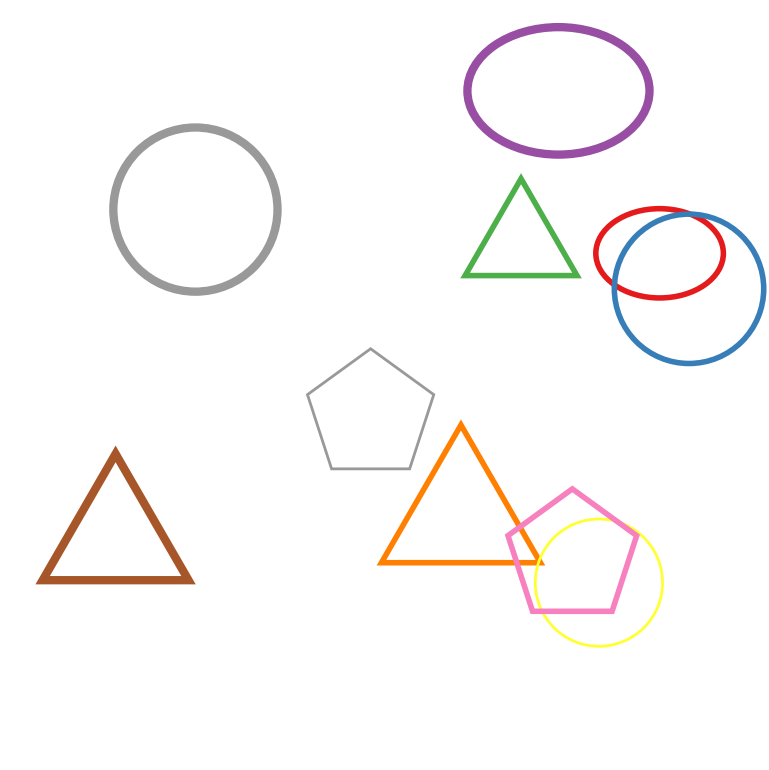[{"shape": "oval", "thickness": 2, "radius": 0.41, "center": [0.857, 0.671]}, {"shape": "circle", "thickness": 2, "radius": 0.48, "center": [0.895, 0.625]}, {"shape": "triangle", "thickness": 2, "radius": 0.42, "center": [0.677, 0.684]}, {"shape": "oval", "thickness": 3, "radius": 0.59, "center": [0.725, 0.882]}, {"shape": "triangle", "thickness": 2, "radius": 0.6, "center": [0.599, 0.329]}, {"shape": "circle", "thickness": 1, "radius": 0.41, "center": [0.778, 0.243]}, {"shape": "triangle", "thickness": 3, "radius": 0.55, "center": [0.15, 0.301]}, {"shape": "pentagon", "thickness": 2, "radius": 0.44, "center": [0.743, 0.277]}, {"shape": "pentagon", "thickness": 1, "radius": 0.43, "center": [0.481, 0.461]}, {"shape": "circle", "thickness": 3, "radius": 0.53, "center": [0.254, 0.728]}]